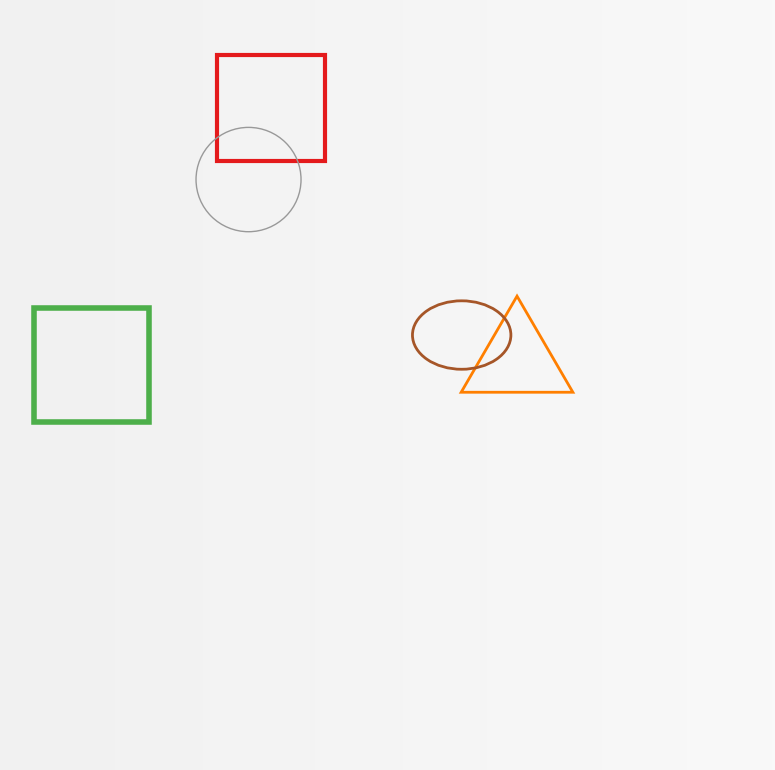[{"shape": "square", "thickness": 1.5, "radius": 0.35, "center": [0.35, 0.86]}, {"shape": "square", "thickness": 2, "radius": 0.37, "center": [0.118, 0.526]}, {"shape": "triangle", "thickness": 1, "radius": 0.42, "center": [0.667, 0.532]}, {"shape": "oval", "thickness": 1, "radius": 0.32, "center": [0.596, 0.565]}, {"shape": "circle", "thickness": 0.5, "radius": 0.34, "center": [0.321, 0.767]}]